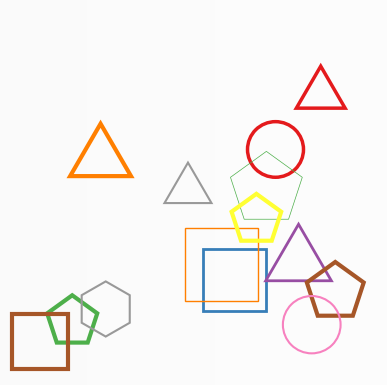[{"shape": "triangle", "thickness": 2.5, "radius": 0.36, "center": [0.828, 0.755]}, {"shape": "circle", "thickness": 2.5, "radius": 0.36, "center": [0.711, 0.612]}, {"shape": "square", "thickness": 2, "radius": 0.4, "center": [0.605, 0.273]}, {"shape": "pentagon", "thickness": 3, "radius": 0.34, "center": [0.186, 0.165]}, {"shape": "pentagon", "thickness": 0.5, "radius": 0.49, "center": [0.687, 0.509]}, {"shape": "triangle", "thickness": 2, "radius": 0.49, "center": [0.77, 0.32]}, {"shape": "square", "thickness": 1, "radius": 0.47, "center": [0.572, 0.313]}, {"shape": "triangle", "thickness": 3, "radius": 0.45, "center": [0.26, 0.588]}, {"shape": "pentagon", "thickness": 3, "radius": 0.34, "center": [0.662, 0.429]}, {"shape": "pentagon", "thickness": 3, "radius": 0.39, "center": [0.865, 0.242]}, {"shape": "square", "thickness": 3, "radius": 0.36, "center": [0.103, 0.113]}, {"shape": "circle", "thickness": 1.5, "radius": 0.37, "center": [0.804, 0.157]}, {"shape": "hexagon", "thickness": 1.5, "radius": 0.36, "center": [0.273, 0.197]}, {"shape": "triangle", "thickness": 1.5, "radius": 0.35, "center": [0.485, 0.508]}]